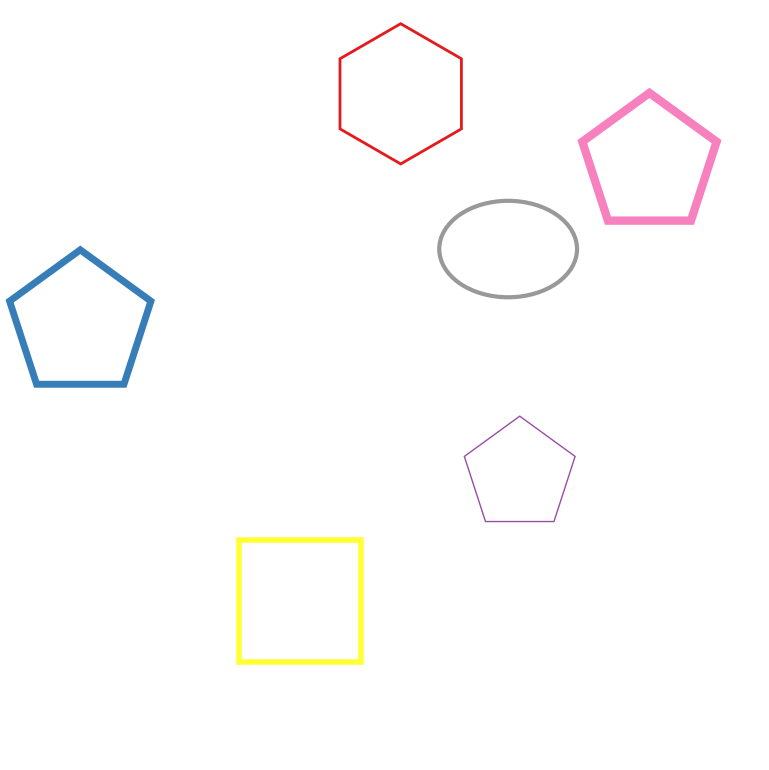[{"shape": "hexagon", "thickness": 1, "radius": 0.46, "center": [0.52, 0.878]}, {"shape": "pentagon", "thickness": 2.5, "radius": 0.48, "center": [0.104, 0.579]}, {"shape": "pentagon", "thickness": 0.5, "radius": 0.38, "center": [0.675, 0.384]}, {"shape": "square", "thickness": 2, "radius": 0.4, "center": [0.389, 0.219]}, {"shape": "pentagon", "thickness": 3, "radius": 0.46, "center": [0.843, 0.788]}, {"shape": "oval", "thickness": 1.5, "radius": 0.45, "center": [0.66, 0.677]}]